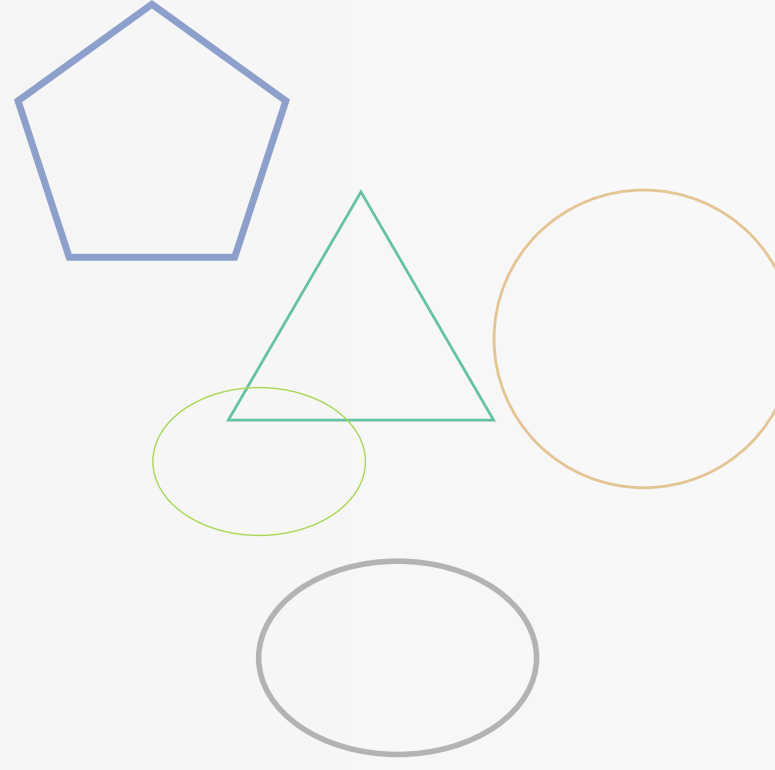[{"shape": "triangle", "thickness": 1, "radius": 0.99, "center": [0.466, 0.553]}, {"shape": "pentagon", "thickness": 2.5, "radius": 0.91, "center": [0.196, 0.813]}, {"shape": "oval", "thickness": 0.5, "radius": 0.69, "center": [0.334, 0.401]}, {"shape": "circle", "thickness": 1, "radius": 0.97, "center": [0.831, 0.56]}, {"shape": "oval", "thickness": 2, "radius": 0.9, "center": [0.513, 0.146]}]